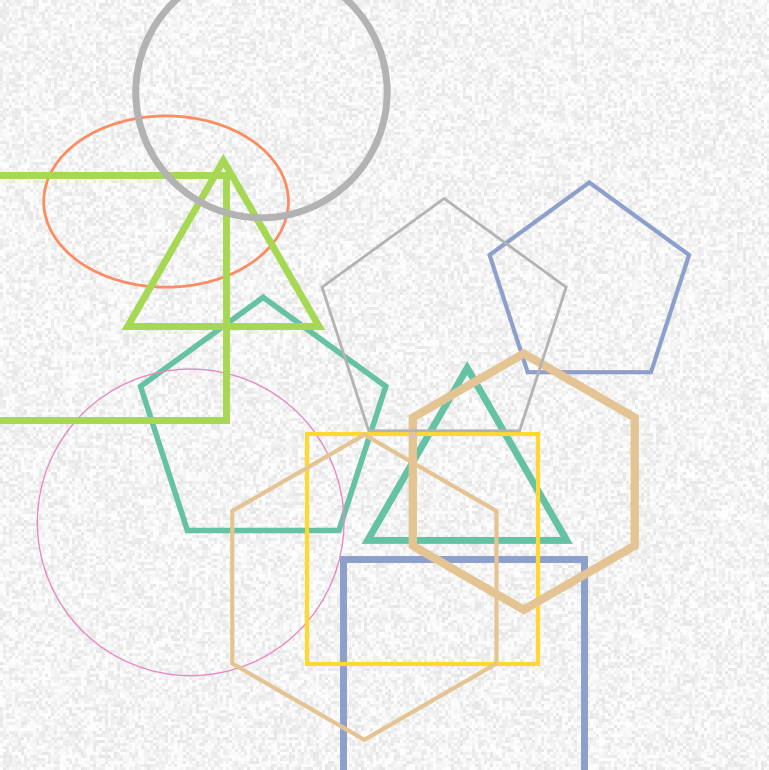[{"shape": "pentagon", "thickness": 2, "radius": 0.84, "center": [0.342, 0.446]}, {"shape": "triangle", "thickness": 2.5, "radius": 0.75, "center": [0.607, 0.373]}, {"shape": "oval", "thickness": 1, "radius": 0.79, "center": [0.216, 0.738]}, {"shape": "square", "thickness": 2.5, "radius": 0.78, "center": [0.602, 0.117]}, {"shape": "pentagon", "thickness": 1.5, "radius": 0.68, "center": [0.765, 0.627]}, {"shape": "circle", "thickness": 0.5, "radius": 1.0, "center": [0.248, 0.322]}, {"shape": "square", "thickness": 2.5, "radius": 0.8, "center": [0.134, 0.614]}, {"shape": "triangle", "thickness": 2.5, "radius": 0.72, "center": [0.29, 0.648]}, {"shape": "square", "thickness": 1.5, "radius": 0.75, "center": [0.549, 0.287]}, {"shape": "hexagon", "thickness": 1.5, "radius": 0.99, "center": [0.473, 0.237]}, {"shape": "hexagon", "thickness": 3, "radius": 0.83, "center": [0.68, 0.374]}, {"shape": "pentagon", "thickness": 1, "radius": 0.83, "center": [0.577, 0.575]}, {"shape": "circle", "thickness": 2.5, "radius": 0.82, "center": [0.34, 0.88]}]